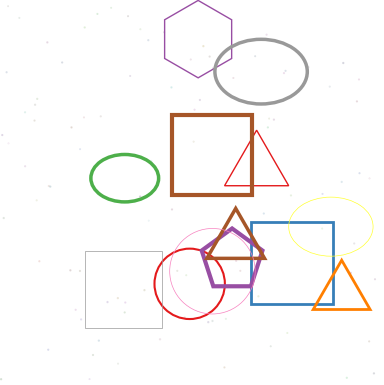[{"shape": "triangle", "thickness": 1, "radius": 0.48, "center": [0.667, 0.566]}, {"shape": "circle", "thickness": 1.5, "radius": 0.46, "center": [0.493, 0.263]}, {"shape": "square", "thickness": 2, "radius": 0.53, "center": [0.759, 0.316]}, {"shape": "oval", "thickness": 2.5, "radius": 0.44, "center": [0.324, 0.537]}, {"shape": "pentagon", "thickness": 3, "radius": 0.41, "center": [0.603, 0.324]}, {"shape": "hexagon", "thickness": 1, "radius": 0.5, "center": [0.515, 0.898]}, {"shape": "triangle", "thickness": 2, "radius": 0.43, "center": [0.887, 0.239]}, {"shape": "oval", "thickness": 0.5, "radius": 0.55, "center": [0.859, 0.411]}, {"shape": "triangle", "thickness": 2.5, "radius": 0.43, "center": [0.612, 0.372]}, {"shape": "square", "thickness": 3, "radius": 0.52, "center": [0.55, 0.597]}, {"shape": "circle", "thickness": 0.5, "radius": 0.56, "center": [0.552, 0.296]}, {"shape": "oval", "thickness": 2.5, "radius": 0.6, "center": [0.678, 0.814]}, {"shape": "square", "thickness": 0.5, "radius": 0.5, "center": [0.32, 0.249]}]